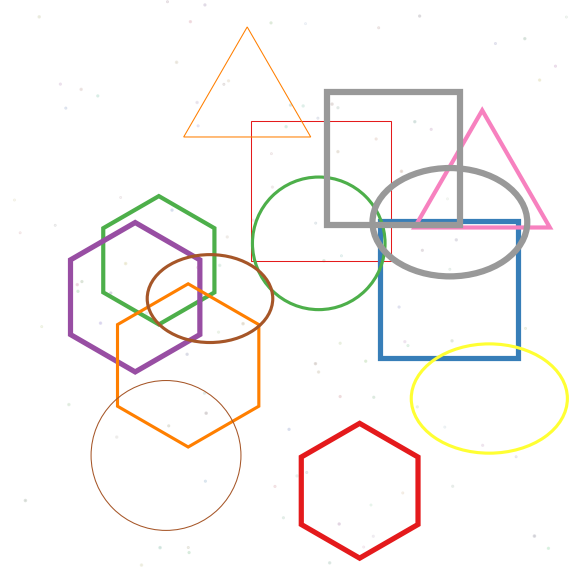[{"shape": "square", "thickness": 0.5, "radius": 0.61, "center": [0.556, 0.669]}, {"shape": "hexagon", "thickness": 2.5, "radius": 0.58, "center": [0.623, 0.149]}, {"shape": "square", "thickness": 2.5, "radius": 0.6, "center": [0.777, 0.498]}, {"shape": "hexagon", "thickness": 2, "radius": 0.56, "center": [0.275, 0.548]}, {"shape": "circle", "thickness": 1.5, "radius": 0.57, "center": [0.552, 0.578]}, {"shape": "hexagon", "thickness": 2.5, "radius": 0.65, "center": [0.234, 0.484]}, {"shape": "hexagon", "thickness": 1.5, "radius": 0.71, "center": [0.326, 0.366]}, {"shape": "triangle", "thickness": 0.5, "radius": 0.64, "center": [0.428, 0.825]}, {"shape": "oval", "thickness": 1.5, "radius": 0.68, "center": [0.847, 0.309]}, {"shape": "oval", "thickness": 1.5, "radius": 0.54, "center": [0.364, 0.482]}, {"shape": "circle", "thickness": 0.5, "radius": 0.65, "center": [0.287, 0.21]}, {"shape": "triangle", "thickness": 2, "radius": 0.68, "center": [0.835, 0.673]}, {"shape": "square", "thickness": 3, "radius": 0.57, "center": [0.682, 0.725]}, {"shape": "oval", "thickness": 3, "radius": 0.67, "center": [0.779, 0.614]}]